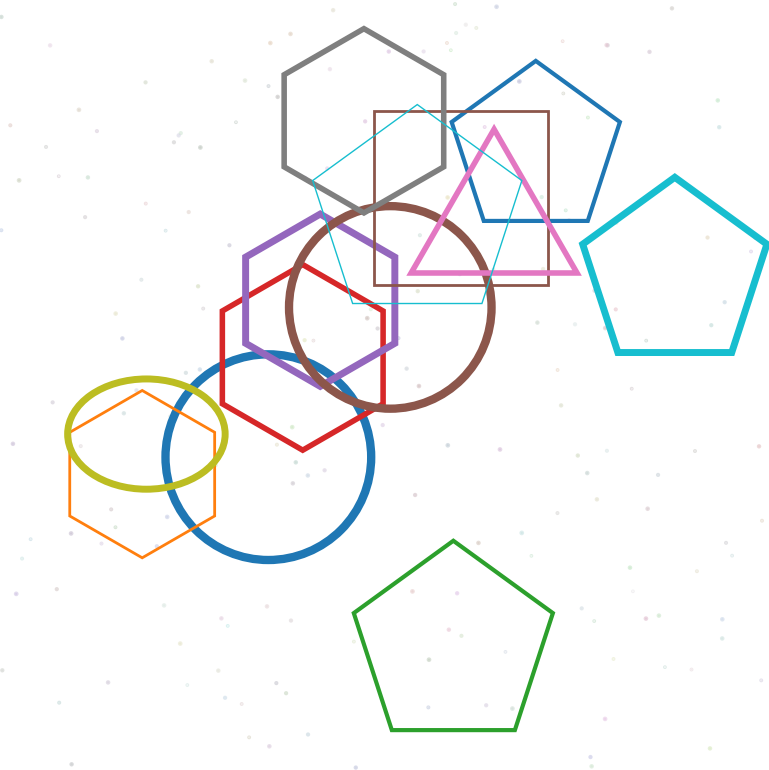[{"shape": "circle", "thickness": 3, "radius": 0.67, "center": [0.348, 0.406]}, {"shape": "pentagon", "thickness": 1.5, "radius": 0.57, "center": [0.696, 0.806]}, {"shape": "hexagon", "thickness": 1, "radius": 0.54, "center": [0.185, 0.384]}, {"shape": "pentagon", "thickness": 1.5, "radius": 0.68, "center": [0.589, 0.162]}, {"shape": "hexagon", "thickness": 2, "radius": 0.6, "center": [0.393, 0.536]}, {"shape": "hexagon", "thickness": 2.5, "radius": 0.56, "center": [0.416, 0.61]}, {"shape": "circle", "thickness": 3, "radius": 0.66, "center": [0.507, 0.601]}, {"shape": "square", "thickness": 1, "radius": 0.57, "center": [0.599, 0.743]}, {"shape": "triangle", "thickness": 2, "radius": 0.62, "center": [0.642, 0.708]}, {"shape": "hexagon", "thickness": 2, "radius": 0.6, "center": [0.473, 0.843]}, {"shape": "oval", "thickness": 2.5, "radius": 0.51, "center": [0.19, 0.436]}, {"shape": "pentagon", "thickness": 2.5, "radius": 0.63, "center": [0.876, 0.644]}, {"shape": "pentagon", "thickness": 0.5, "radius": 0.71, "center": [0.542, 0.721]}]